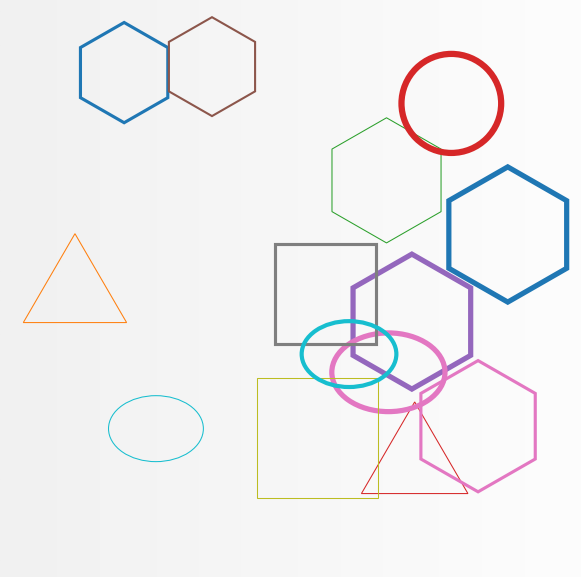[{"shape": "hexagon", "thickness": 1.5, "radius": 0.43, "center": [0.214, 0.873]}, {"shape": "hexagon", "thickness": 2.5, "radius": 0.59, "center": [0.874, 0.593]}, {"shape": "triangle", "thickness": 0.5, "radius": 0.51, "center": [0.129, 0.492]}, {"shape": "hexagon", "thickness": 0.5, "radius": 0.54, "center": [0.665, 0.687]}, {"shape": "circle", "thickness": 3, "radius": 0.43, "center": [0.776, 0.82]}, {"shape": "triangle", "thickness": 0.5, "radius": 0.53, "center": [0.713, 0.197]}, {"shape": "hexagon", "thickness": 2.5, "radius": 0.58, "center": [0.709, 0.442]}, {"shape": "hexagon", "thickness": 1, "radius": 0.43, "center": [0.365, 0.884]}, {"shape": "hexagon", "thickness": 1.5, "radius": 0.57, "center": [0.822, 0.261]}, {"shape": "oval", "thickness": 2.5, "radius": 0.49, "center": [0.668, 0.355]}, {"shape": "square", "thickness": 1.5, "radius": 0.44, "center": [0.56, 0.49]}, {"shape": "square", "thickness": 0.5, "radius": 0.52, "center": [0.546, 0.24]}, {"shape": "oval", "thickness": 0.5, "radius": 0.41, "center": [0.268, 0.257]}, {"shape": "oval", "thickness": 2, "radius": 0.41, "center": [0.6, 0.386]}]